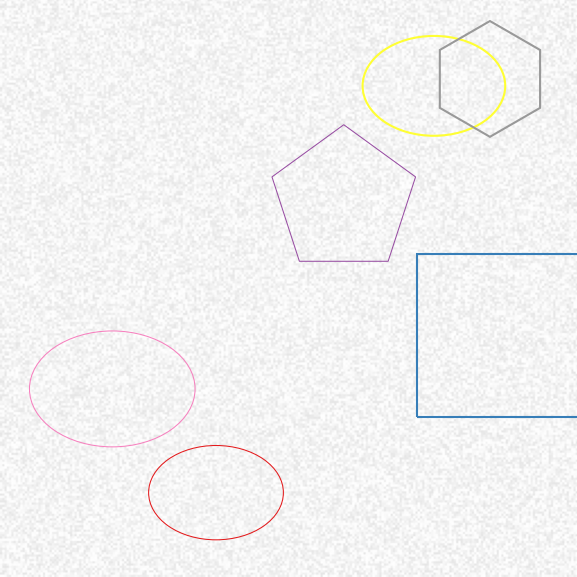[{"shape": "oval", "thickness": 0.5, "radius": 0.58, "center": [0.374, 0.146]}, {"shape": "square", "thickness": 1, "radius": 0.7, "center": [0.864, 0.419]}, {"shape": "pentagon", "thickness": 0.5, "radius": 0.65, "center": [0.595, 0.652]}, {"shape": "oval", "thickness": 1, "radius": 0.62, "center": [0.751, 0.85]}, {"shape": "oval", "thickness": 0.5, "radius": 0.72, "center": [0.194, 0.326]}, {"shape": "hexagon", "thickness": 1, "radius": 0.5, "center": [0.848, 0.862]}]